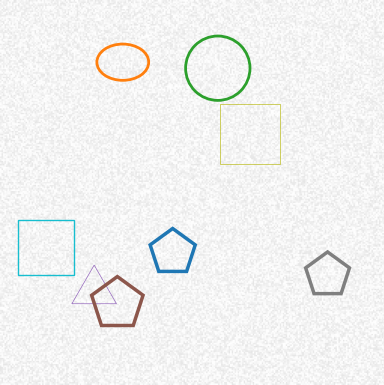[{"shape": "pentagon", "thickness": 2.5, "radius": 0.31, "center": [0.449, 0.345]}, {"shape": "oval", "thickness": 2, "radius": 0.34, "center": [0.319, 0.838]}, {"shape": "circle", "thickness": 2, "radius": 0.42, "center": [0.566, 0.823]}, {"shape": "triangle", "thickness": 0.5, "radius": 0.33, "center": [0.245, 0.245]}, {"shape": "pentagon", "thickness": 2.5, "radius": 0.35, "center": [0.305, 0.211]}, {"shape": "pentagon", "thickness": 2.5, "radius": 0.3, "center": [0.851, 0.286]}, {"shape": "square", "thickness": 0.5, "radius": 0.39, "center": [0.649, 0.653]}, {"shape": "square", "thickness": 1, "radius": 0.36, "center": [0.12, 0.356]}]